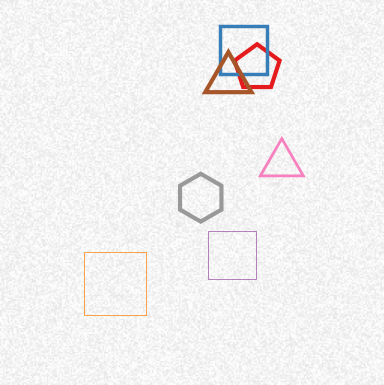[{"shape": "pentagon", "thickness": 3, "radius": 0.31, "center": [0.668, 0.824]}, {"shape": "square", "thickness": 2.5, "radius": 0.31, "center": [0.633, 0.87]}, {"shape": "square", "thickness": 0.5, "radius": 0.31, "center": [0.603, 0.338]}, {"shape": "square", "thickness": 0.5, "radius": 0.4, "center": [0.299, 0.264]}, {"shape": "triangle", "thickness": 3, "radius": 0.35, "center": [0.593, 0.795]}, {"shape": "triangle", "thickness": 2, "radius": 0.32, "center": [0.732, 0.575]}, {"shape": "hexagon", "thickness": 3, "radius": 0.31, "center": [0.521, 0.486]}]